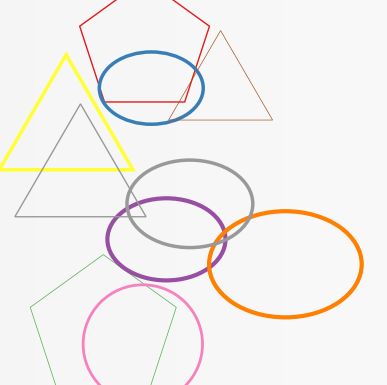[{"shape": "pentagon", "thickness": 1, "radius": 0.88, "center": [0.373, 0.878]}, {"shape": "oval", "thickness": 2.5, "radius": 0.67, "center": [0.39, 0.771]}, {"shape": "pentagon", "thickness": 0.5, "radius": 0.99, "center": [0.266, 0.14]}, {"shape": "oval", "thickness": 3, "radius": 0.76, "center": [0.43, 0.378]}, {"shape": "oval", "thickness": 3, "radius": 0.98, "center": [0.736, 0.314]}, {"shape": "triangle", "thickness": 2.5, "radius": 1.0, "center": [0.171, 0.659]}, {"shape": "triangle", "thickness": 0.5, "radius": 0.77, "center": [0.569, 0.766]}, {"shape": "circle", "thickness": 2, "radius": 0.77, "center": [0.369, 0.106]}, {"shape": "oval", "thickness": 2.5, "radius": 0.81, "center": [0.49, 0.471]}, {"shape": "triangle", "thickness": 1, "radius": 0.98, "center": [0.208, 0.535]}]